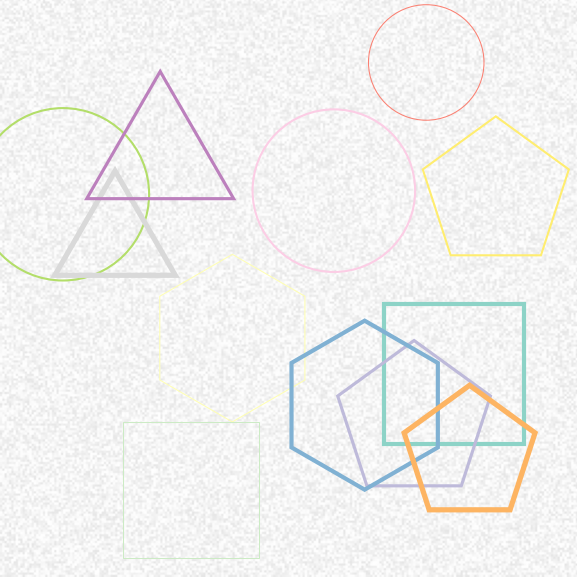[{"shape": "square", "thickness": 2, "radius": 0.61, "center": [0.786, 0.352]}, {"shape": "hexagon", "thickness": 0.5, "radius": 0.73, "center": [0.402, 0.414]}, {"shape": "pentagon", "thickness": 1.5, "radius": 0.7, "center": [0.717, 0.27]}, {"shape": "circle", "thickness": 0.5, "radius": 0.5, "center": [0.738, 0.891]}, {"shape": "hexagon", "thickness": 2, "radius": 0.73, "center": [0.631, 0.298]}, {"shape": "pentagon", "thickness": 2.5, "radius": 0.6, "center": [0.813, 0.213]}, {"shape": "circle", "thickness": 1, "radius": 0.75, "center": [0.109, 0.663]}, {"shape": "circle", "thickness": 1, "radius": 0.7, "center": [0.578, 0.669]}, {"shape": "triangle", "thickness": 2.5, "radius": 0.6, "center": [0.199, 0.583]}, {"shape": "triangle", "thickness": 1.5, "radius": 0.73, "center": [0.277, 0.729]}, {"shape": "square", "thickness": 0.5, "radius": 0.59, "center": [0.33, 0.151]}, {"shape": "pentagon", "thickness": 1, "radius": 0.66, "center": [0.859, 0.665]}]